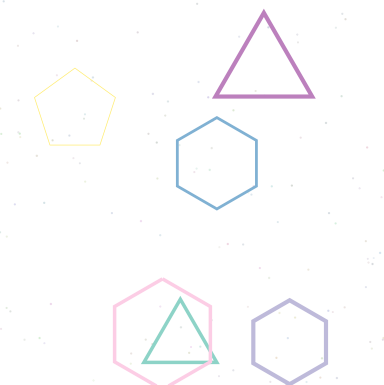[{"shape": "triangle", "thickness": 2.5, "radius": 0.55, "center": [0.468, 0.113]}, {"shape": "hexagon", "thickness": 3, "radius": 0.54, "center": [0.752, 0.111]}, {"shape": "hexagon", "thickness": 2, "radius": 0.59, "center": [0.563, 0.576]}, {"shape": "hexagon", "thickness": 2.5, "radius": 0.72, "center": [0.422, 0.132]}, {"shape": "triangle", "thickness": 3, "radius": 0.72, "center": [0.685, 0.822]}, {"shape": "pentagon", "thickness": 0.5, "radius": 0.55, "center": [0.195, 0.713]}]